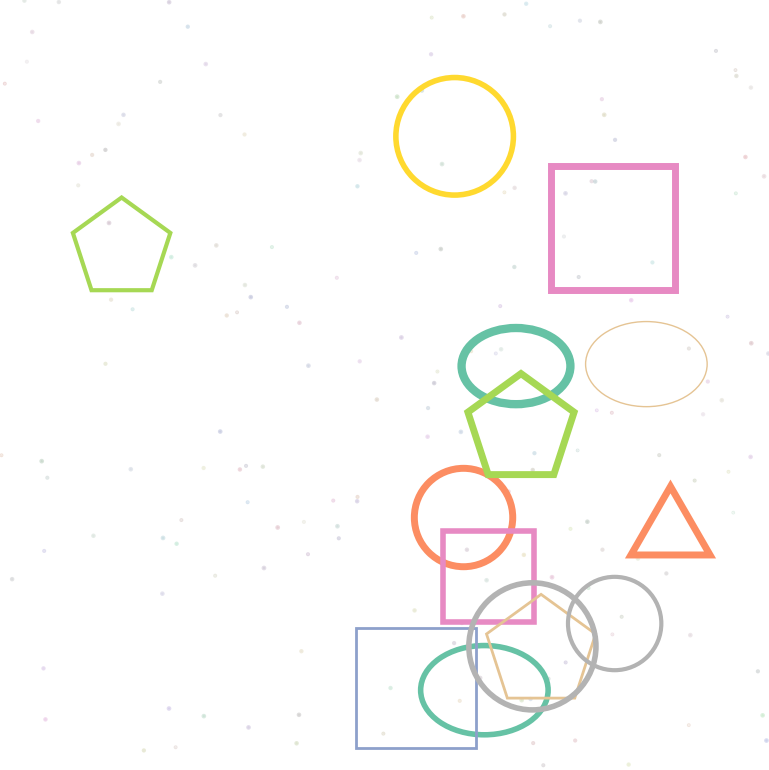[{"shape": "oval", "thickness": 2, "radius": 0.41, "center": [0.629, 0.104]}, {"shape": "oval", "thickness": 3, "radius": 0.35, "center": [0.67, 0.525]}, {"shape": "triangle", "thickness": 2.5, "radius": 0.3, "center": [0.871, 0.309]}, {"shape": "circle", "thickness": 2.5, "radius": 0.32, "center": [0.602, 0.328]}, {"shape": "square", "thickness": 1, "radius": 0.39, "center": [0.54, 0.107]}, {"shape": "square", "thickness": 2.5, "radius": 0.4, "center": [0.796, 0.704]}, {"shape": "square", "thickness": 2, "radius": 0.3, "center": [0.634, 0.251]}, {"shape": "pentagon", "thickness": 2.5, "radius": 0.36, "center": [0.677, 0.442]}, {"shape": "pentagon", "thickness": 1.5, "radius": 0.33, "center": [0.158, 0.677]}, {"shape": "circle", "thickness": 2, "radius": 0.38, "center": [0.59, 0.823]}, {"shape": "oval", "thickness": 0.5, "radius": 0.39, "center": [0.839, 0.527]}, {"shape": "pentagon", "thickness": 1, "radius": 0.37, "center": [0.703, 0.154]}, {"shape": "circle", "thickness": 2, "radius": 0.41, "center": [0.691, 0.161]}, {"shape": "circle", "thickness": 1.5, "radius": 0.3, "center": [0.798, 0.19]}]